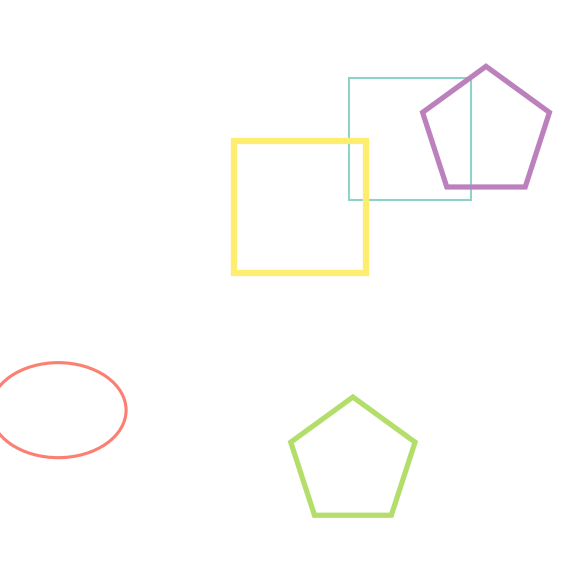[{"shape": "square", "thickness": 1, "radius": 0.53, "center": [0.709, 0.758]}, {"shape": "oval", "thickness": 1.5, "radius": 0.59, "center": [0.101, 0.289]}, {"shape": "pentagon", "thickness": 2.5, "radius": 0.57, "center": [0.611, 0.198]}, {"shape": "pentagon", "thickness": 2.5, "radius": 0.58, "center": [0.842, 0.769]}, {"shape": "square", "thickness": 3, "radius": 0.57, "center": [0.519, 0.64]}]